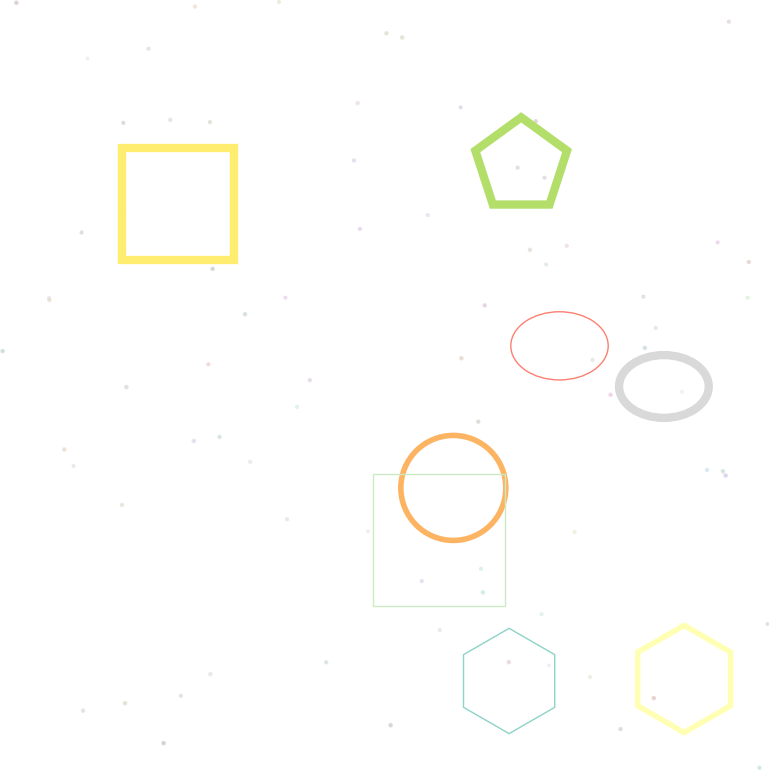[{"shape": "hexagon", "thickness": 0.5, "radius": 0.34, "center": [0.661, 0.116]}, {"shape": "hexagon", "thickness": 2, "radius": 0.35, "center": [0.889, 0.118]}, {"shape": "oval", "thickness": 0.5, "radius": 0.32, "center": [0.727, 0.551]}, {"shape": "circle", "thickness": 2, "radius": 0.34, "center": [0.589, 0.366]}, {"shape": "pentagon", "thickness": 3, "radius": 0.31, "center": [0.677, 0.785]}, {"shape": "oval", "thickness": 3, "radius": 0.29, "center": [0.862, 0.498]}, {"shape": "square", "thickness": 0.5, "radius": 0.43, "center": [0.57, 0.299]}, {"shape": "square", "thickness": 3, "radius": 0.36, "center": [0.231, 0.735]}]